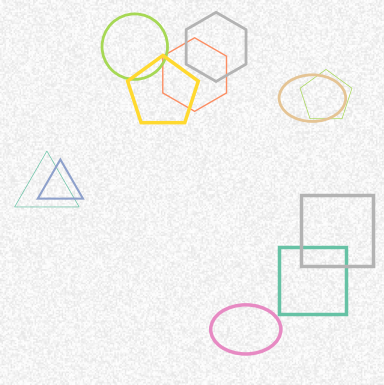[{"shape": "square", "thickness": 2.5, "radius": 0.44, "center": [0.812, 0.271]}, {"shape": "triangle", "thickness": 0.5, "radius": 0.48, "center": [0.122, 0.511]}, {"shape": "hexagon", "thickness": 1, "radius": 0.48, "center": [0.506, 0.806]}, {"shape": "triangle", "thickness": 1.5, "radius": 0.34, "center": [0.157, 0.518]}, {"shape": "oval", "thickness": 2.5, "radius": 0.46, "center": [0.638, 0.144]}, {"shape": "circle", "thickness": 2, "radius": 0.43, "center": [0.35, 0.879]}, {"shape": "pentagon", "thickness": 0.5, "radius": 0.35, "center": [0.847, 0.749]}, {"shape": "pentagon", "thickness": 2.5, "radius": 0.48, "center": [0.423, 0.759]}, {"shape": "oval", "thickness": 2, "radius": 0.43, "center": [0.811, 0.745]}, {"shape": "square", "thickness": 2.5, "radius": 0.46, "center": [0.875, 0.402]}, {"shape": "hexagon", "thickness": 2, "radius": 0.45, "center": [0.561, 0.878]}]